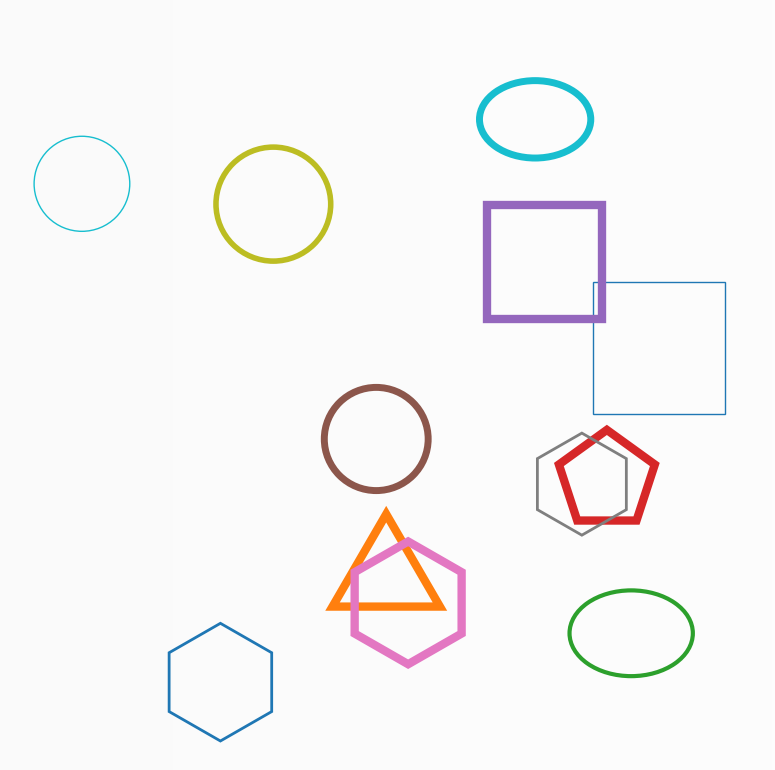[{"shape": "square", "thickness": 0.5, "radius": 0.43, "center": [0.85, 0.548]}, {"shape": "hexagon", "thickness": 1, "radius": 0.38, "center": [0.284, 0.114]}, {"shape": "triangle", "thickness": 3, "radius": 0.4, "center": [0.498, 0.252]}, {"shape": "oval", "thickness": 1.5, "radius": 0.4, "center": [0.814, 0.178]}, {"shape": "pentagon", "thickness": 3, "radius": 0.33, "center": [0.783, 0.377]}, {"shape": "square", "thickness": 3, "radius": 0.37, "center": [0.703, 0.659]}, {"shape": "circle", "thickness": 2.5, "radius": 0.34, "center": [0.485, 0.43]}, {"shape": "hexagon", "thickness": 3, "radius": 0.4, "center": [0.527, 0.217]}, {"shape": "hexagon", "thickness": 1, "radius": 0.33, "center": [0.751, 0.371]}, {"shape": "circle", "thickness": 2, "radius": 0.37, "center": [0.353, 0.735]}, {"shape": "oval", "thickness": 2.5, "radius": 0.36, "center": [0.69, 0.845]}, {"shape": "circle", "thickness": 0.5, "radius": 0.31, "center": [0.106, 0.761]}]